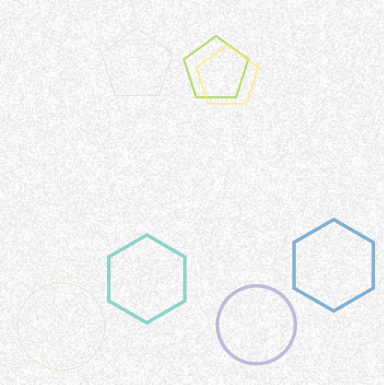[{"shape": "hexagon", "thickness": 2.5, "radius": 0.57, "center": [0.381, 0.276]}, {"shape": "circle", "thickness": 2.5, "radius": 0.51, "center": [0.666, 0.156]}, {"shape": "hexagon", "thickness": 2.5, "radius": 0.59, "center": [0.867, 0.311]}, {"shape": "pentagon", "thickness": 1.5, "radius": 0.44, "center": [0.561, 0.818]}, {"shape": "pentagon", "thickness": 0.5, "radius": 0.48, "center": [0.356, 0.831]}, {"shape": "circle", "thickness": 0.5, "radius": 0.57, "center": [0.159, 0.152]}, {"shape": "pentagon", "thickness": 1, "radius": 0.42, "center": [0.59, 0.799]}]